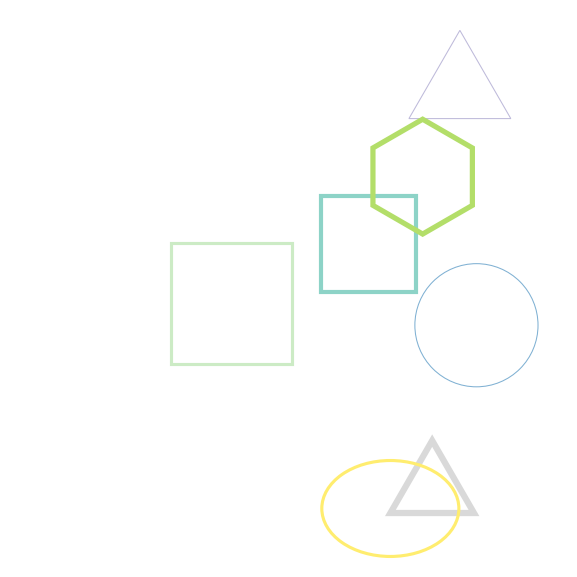[{"shape": "square", "thickness": 2, "radius": 0.41, "center": [0.638, 0.577]}, {"shape": "triangle", "thickness": 0.5, "radius": 0.51, "center": [0.796, 0.845]}, {"shape": "circle", "thickness": 0.5, "radius": 0.53, "center": [0.825, 0.436]}, {"shape": "hexagon", "thickness": 2.5, "radius": 0.5, "center": [0.732, 0.693]}, {"shape": "triangle", "thickness": 3, "radius": 0.42, "center": [0.748, 0.153]}, {"shape": "square", "thickness": 1.5, "radius": 0.52, "center": [0.401, 0.473]}, {"shape": "oval", "thickness": 1.5, "radius": 0.59, "center": [0.676, 0.119]}]